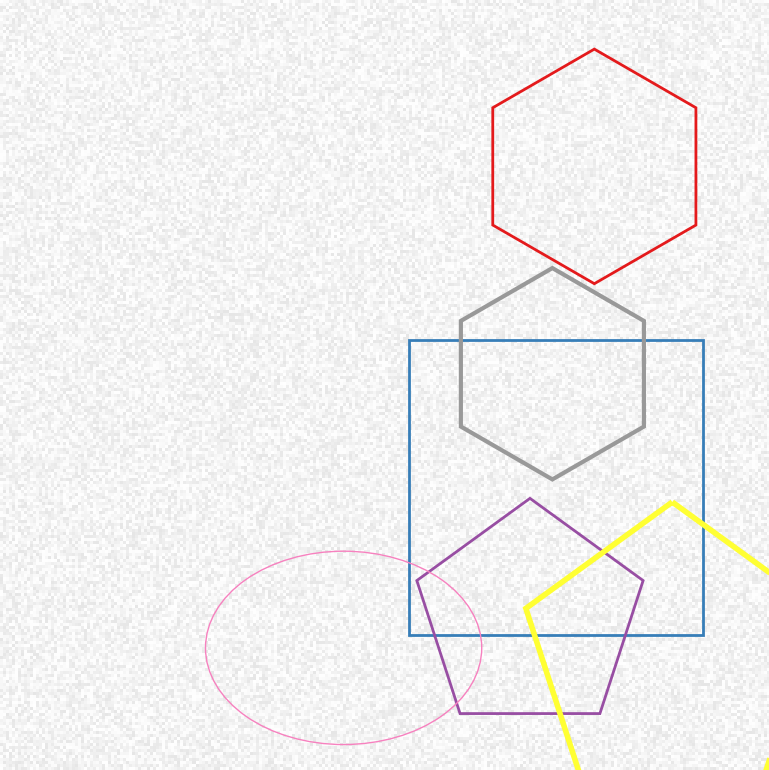[{"shape": "hexagon", "thickness": 1, "radius": 0.76, "center": [0.772, 0.784]}, {"shape": "square", "thickness": 1, "radius": 0.96, "center": [0.722, 0.367]}, {"shape": "pentagon", "thickness": 1, "radius": 0.77, "center": [0.688, 0.198]}, {"shape": "pentagon", "thickness": 2, "radius": 1.0, "center": [0.873, 0.148]}, {"shape": "oval", "thickness": 0.5, "radius": 0.9, "center": [0.446, 0.159]}, {"shape": "hexagon", "thickness": 1.5, "radius": 0.69, "center": [0.717, 0.515]}]